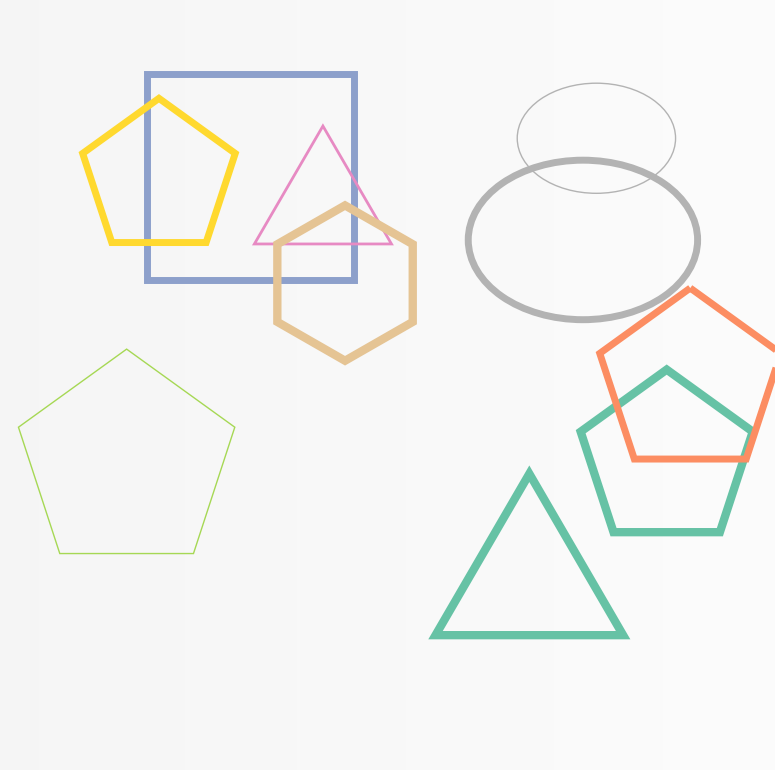[{"shape": "triangle", "thickness": 3, "radius": 0.7, "center": [0.683, 0.245]}, {"shape": "pentagon", "thickness": 3, "radius": 0.58, "center": [0.86, 0.403]}, {"shape": "pentagon", "thickness": 2.5, "radius": 0.61, "center": [0.891, 0.503]}, {"shape": "square", "thickness": 2.5, "radius": 0.67, "center": [0.323, 0.77]}, {"shape": "triangle", "thickness": 1, "radius": 0.51, "center": [0.417, 0.734]}, {"shape": "pentagon", "thickness": 0.5, "radius": 0.73, "center": [0.163, 0.4]}, {"shape": "pentagon", "thickness": 2.5, "radius": 0.52, "center": [0.205, 0.769]}, {"shape": "hexagon", "thickness": 3, "radius": 0.5, "center": [0.445, 0.632]}, {"shape": "oval", "thickness": 0.5, "radius": 0.51, "center": [0.77, 0.82]}, {"shape": "oval", "thickness": 2.5, "radius": 0.74, "center": [0.752, 0.688]}]